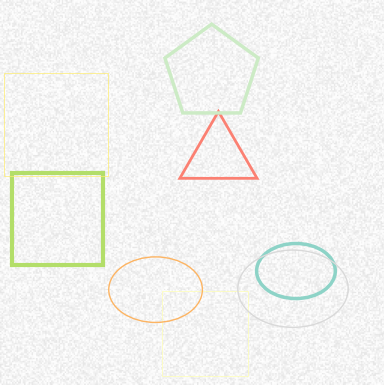[{"shape": "oval", "thickness": 2.5, "radius": 0.51, "center": [0.769, 0.296]}, {"shape": "square", "thickness": 0.5, "radius": 0.56, "center": [0.533, 0.134]}, {"shape": "triangle", "thickness": 2, "radius": 0.58, "center": [0.567, 0.595]}, {"shape": "oval", "thickness": 1, "radius": 0.61, "center": [0.404, 0.248]}, {"shape": "square", "thickness": 3, "radius": 0.59, "center": [0.149, 0.431]}, {"shape": "oval", "thickness": 1, "radius": 0.72, "center": [0.761, 0.25]}, {"shape": "pentagon", "thickness": 2.5, "radius": 0.64, "center": [0.55, 0.81]}, {"shape": "square", "thickness": 0.5, "radius": 0.67, "center": [0.145, 0.677]}]